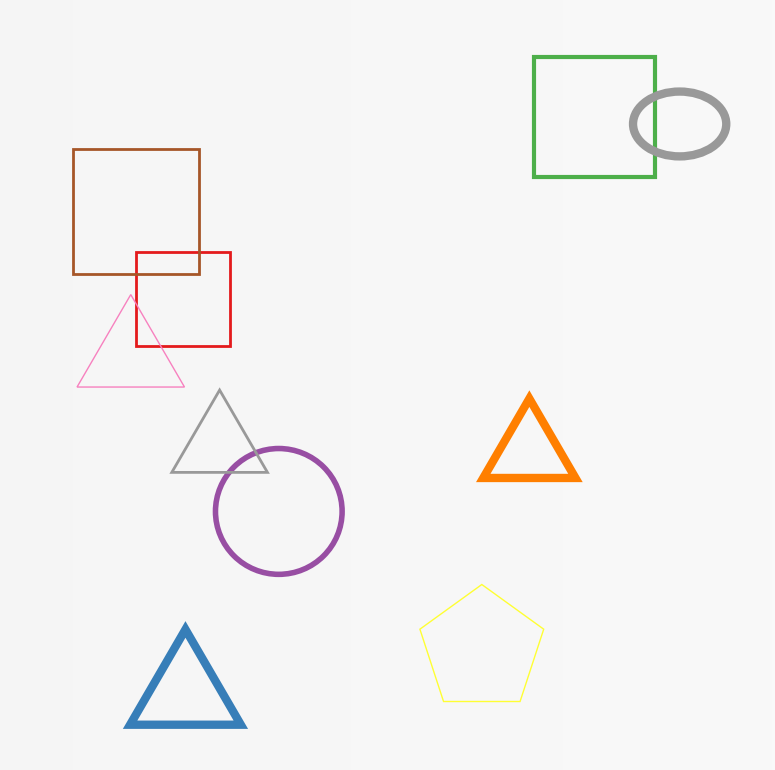[{"shape": "square", "thickness": 1, "radius": 0.3, "center": [0.236, 0.612]}, {"shape": "triangle", "thickness": 3, "radius": 0.41, "center": [0.239, 0.1]}, {"shape": "square", "thickness": 1.5, "radius": 0.39, "center": [0.767, 0.848]}, {"shape": "circle", "thickness": 2, "radius": 0.41, "center": [0.36, 0.336]}, {"shape": "triangle", "thickness": 3, "radius": 0.34, "center": [0.683, 0.414]}, {"shape": "pentagon", "thickness": 0.5, "radius": 0.42, "center": [0.622, 0.157]}, {"shape": "square", "thickness": 1, "radius": 0.41, "center": [0.176, 0.726]}, {"shape": "triangle", "thickness": 0.5, "radius": 0.4, "center": [0.169, 0.537]}, {"shape": "oval", "thickness": 3, "radius": 0.3, "center": [0.877, 0.839]}, {"shape": "triangle", "thickness": 1, "radius": 0.36, "center": [0.283, 0.422]}]